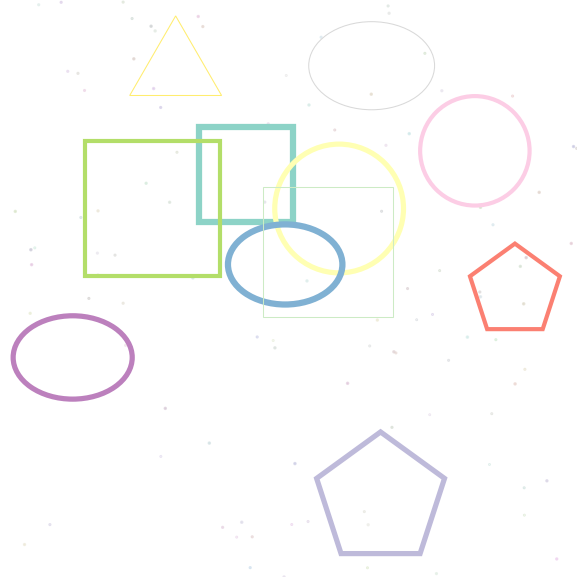[{"shape": "square", "thickness": 3, "radius": 0.41, "center": [0.425, 0.697]}, {"shape": "circle", "thickness": 2.5, "radius": 0.56, "center": [0.587, 0.638]}, {"shape": "pentagon", "thickness": 2.5, "radius": 0.58, "center": [0.659, 0.135]}, {"shape": "pentagon", "thickness": 2, "radius": 0.41, "center": [0.892, 0.495]}, {"shape": "oval", "thickness": 3, "radius": 0.5, "center": [0.494, 0.541]}, {"shape": "square", "thickness": 2, "radius": 0.58, "center": [0.264, 0.638]}, {"shape": "circle", "thickness": 2, "radius": 0.47, "center": [0.822, 0.738]}, {"shape": "oval", "thickness": 0.5, "radius": 0.54, "center": [0.644, 0.885]}, {"shape": "oval", "thickness": 2.5, "radius": 0.52, "center": [0.126, 0.38]}, {"shape": "square", "thickness": 0.5, "radius": 0.56, "center": [0.568, 0.563]}, {"shape": "triangle", "thickness": 0.5, "radius": 0.46, "center": [0.304, 0.88]}]